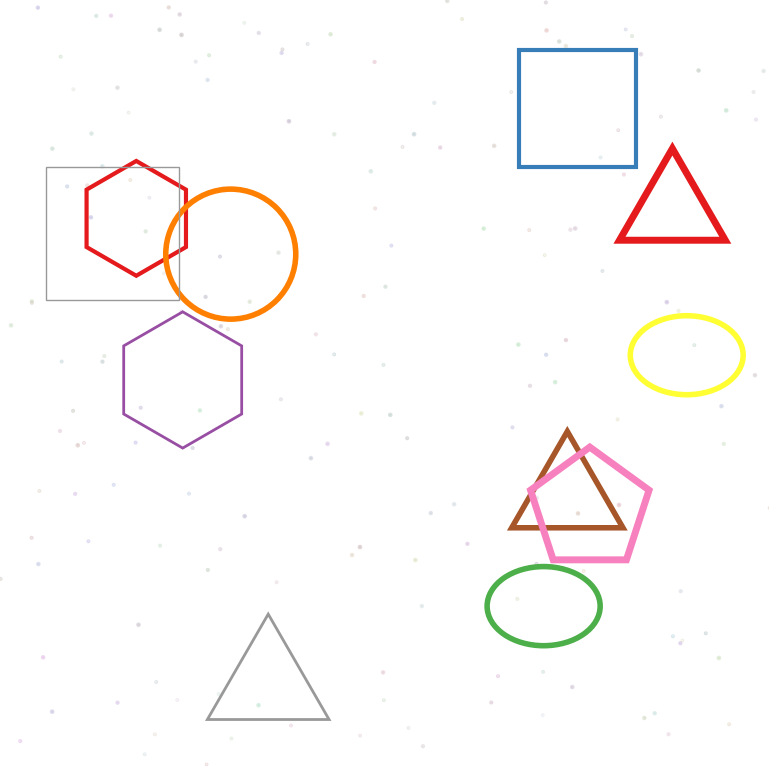[{"shape": "triangle", "thickness": 2.5, "radius": 0.4, "center": [0.873, 0.728]}, {"shape": "hexagon", "thickness": 1.5, "radius": 0.37, "center": [0.177, 0.716]}, {"shape": "square", "thickness": 1.5, "radius": 0.38, "center": [0.75, 0.859]}, {"shape": "oval", "thickness": 2, "radius": 0.37, "center": [0.706, 0.213]}, {"shape": "hexagon", "thickness": 1, "radius": 0.44, "center": [0.237, 0.507]}, {"shape": "circle", "thickness": 2, "radius": 0.42, "center": [0.3, 0.67]}, {"shape": "oval", "thickness": 2, "radius": 0.37, "center": [0.892, 0.539]}, {"shape": "triangle", "thickness": 2, "radius": 0.42, "center": [0.737, 0.356]}, {"shape": "pentagon", "thickness": 2.5, "radius": 0.4, "center": [0.766, 0.338]}, {"shape": "square", "thickness": 0.5, "radius": 0.43, "center": [0.146, 0.696]}, {"shape": "triangle", "thickness": 1, "radius": 0.46, "center": [0.348, 0.111]}]